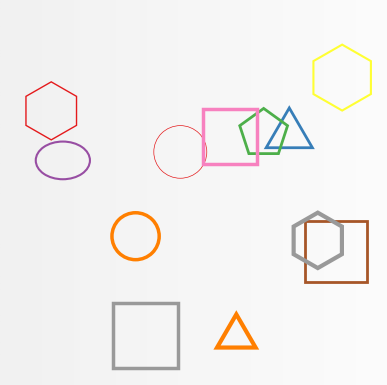[{"shape": "circle", "thickness": 0.5, "radius": 0.34, "center": [0.465, 0.605]}, {"shape": "hexagon", "thickness": 1, "radius": 0.38, "center": [0.132, 0.712]}, {"shape": "triangle", "thickness": 2, "radius": 0.34, "center": [0.747, 0.651]}, {"shape": "pentagon", "thickness": 2, "radius": 0.32, "center": [0.68, 0.654]}, {"shape": "oval", "thickness": 1.5, "radius": 0.35, "center": [0.162, 0.583]}, {"shape": "circle", "thickness": 2.5, "radius": 0.3, "center": [0.35, 0.386]}, {"shape": "triangle", "thickness": 3, "radius": 0.29, "center": [0.61, 0.126]}, {"shape": "hexagon", "thickness": 1.5, "radius": 0.43, "center": [0.883, 0.798]}, {"shape": "square", "thickness": 2, "radius": 0.4, "center": [0.867, 0.347]}, {"shape": "square", "thickness": 2.5, "radius": 0.35, "center": [0.593, 0.646]}, {"shape": "square", "thickness": 2.5, "radius": 0.42, "center": [0.376, 0.128]}, {"shape": "hexagon", "thickness": 3, "radius": 0.36, "center": [0.82, 0.376]}]